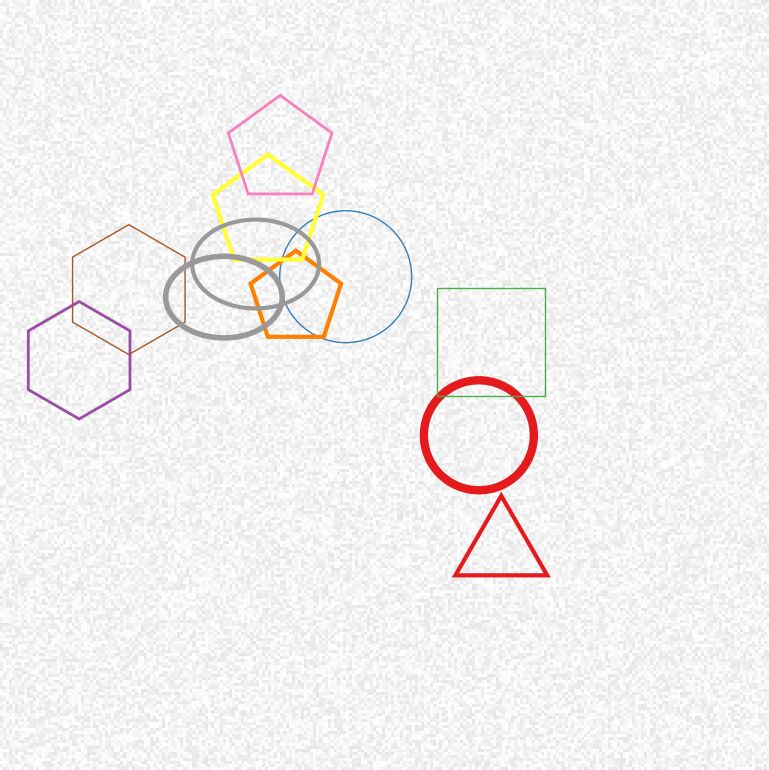[{"shape": "triangle", "thickness": 1.5, "radius": 0.34, "center": [0.651, 0.287]}, {"shape": "circle", "thickness": 3, "radius": 0.36, "center": [0.622, 0.435]}, {"shape": "circle", "thickness": 0.5, "radius": 0.43, "center": [0.449, 0.641]}, {"shape": "square", "thickness": 0.5, "radius": 0.35, "center": [0.638, 0.556]}, {"shape": "hexagon", "thickness": 1, "radius": 0.38, "center": [0.103, 0.532]}, {"shape": "pentagon", "thickness": 1.5, "radius": 0.31, "center": [0.384, 0.613]}, {"shape": "pentagon", "thickness": 1.5, "radius": 0.38, "center": [0.348, 0.724]}, {"shape": "hexagon", "thickness": 0.5, "radius": 0.42, "center": [0.167, 0.624]}, {"shape": "pentagon", "thickness": 1, "radius": 0.35, "center": [0.364, 0.805]}, {"shape": "oval", "thickness": 2, "radius": 0.38, "center": [0.291, 0.614]}, {"shape": "oval", "thickness": 1.5, "radius": 0.41, "center": [0.332, 0.657]}]